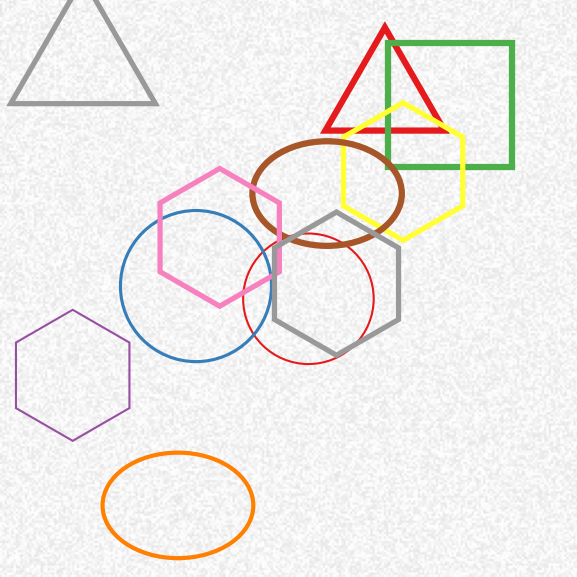[{"shape": "triangle", "thickness": 3, "radius": 0.6, "center": [0.666, 0.833]}, {"shape": "circle", "thickness": 1, "radius": 0.57, "center": [0.534, 0.482]}, {"shape": "circle", "thickness": 1.5, "radius": 0.65, "center": [0.339, 0.504]}, {"shape": "square", "thickness": 3, "radius": 0.54, "center": [0.779, 0.818]}, {"shape": "hexagon", "thickness": 1, "radius": 0.57, "center": [0.126, 0.349]}, {"shape": "oval", "thickness": 2, "radius": 0.65, "center": [0.308, 0.124]}, {"shape": "hexagon", "thickness": 2.5, "radius": 0.6, "center": [0.698, 0.702]}, {"shape": "oval", "thickness": 3, "radius": 0.65, "center": [0.566, 0.664]}, {"shape": "hexagon", "thickness": 2.5, "radius": 0.6, "center": [0.38, 0.588]}, {"shape": "triangle", "thickness": 2.5, "radius": 0.72, "center": [0.144, 0.892]}, {"shape": "hexagon", "thickness": 2.5, "radius": 0.62, "center": [0.583, 0.508]}]